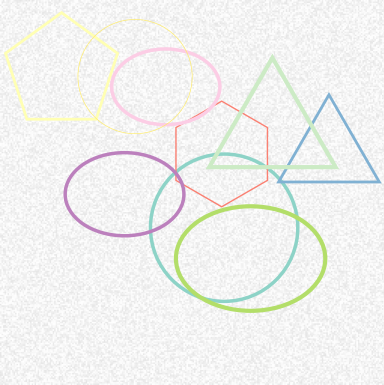[{"shape": "circle", "thickness": 2.5, "radius": 0.96, "center": [0.582, 0.409]}, {"shape": "pentagon", "thickness": 2, "radius": 0.77, "center": [0.16, 0.814]}, {"shape": "hexagon", "thickness": 1, "radius": 0.69, "center": [0.576, 0.6]}, {"shape": "triangle", "thickness": 2, "radius": 0.76, "center": [0.854, 0.603]}, {"shape": "oval", "thickness": 3, "radius": 0.97, "center": [0.651, 0.328]}, {"shape": "oval", "thickness": 2.5, "radius": 0.7, "center": [0.431, 0.774]}, {"shape": "oval", "thickness": 2.5, "radius": 0.77, "center": [0.323, 0.496]}, {"shape": "triangle", "thickness": 3, "radius": 0.95, "center": [0.708, 0.661]}, {"shape": "circle", "thickness": 0.5, "radius": 0.74, "center": [0.351, 0.801]}]